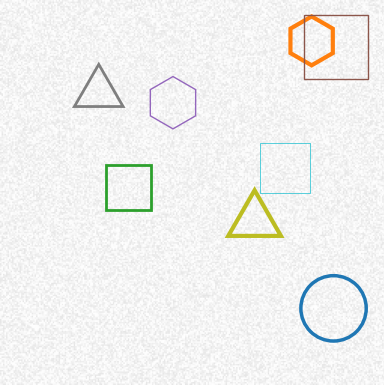[{"shape": "circle", "thickness": 2.5, "radius": 0.42, "center": [0.866, 0.199]}, {"shape": "hexagon", "thickness": 3, "radius": 0.32, "center": [0.809, 0.894]}, {"shape": "square", "thickness": 2, "radius": 0.29, "center": [0.333, 0.513]}, {"shape": "hexagon", "thickness": 1, "radius": 0.34, "center": [0.449, 0.733]}, {"shape": "square", "thickness": 1, "radius": 0.42, "center": [0.874, 0.878]}, {"shape": "triangle", "thickness": 2, "radius": 0.37, "center": [0.257, 0.76]}, {"shape": "triangle", "thickness": 3, "radius": 0.39, "center": [0.661, 0.427]}, {"shape": "square", "thickness": 0.5, "radius": 0.33, "center": [0.741, 0.565]}]